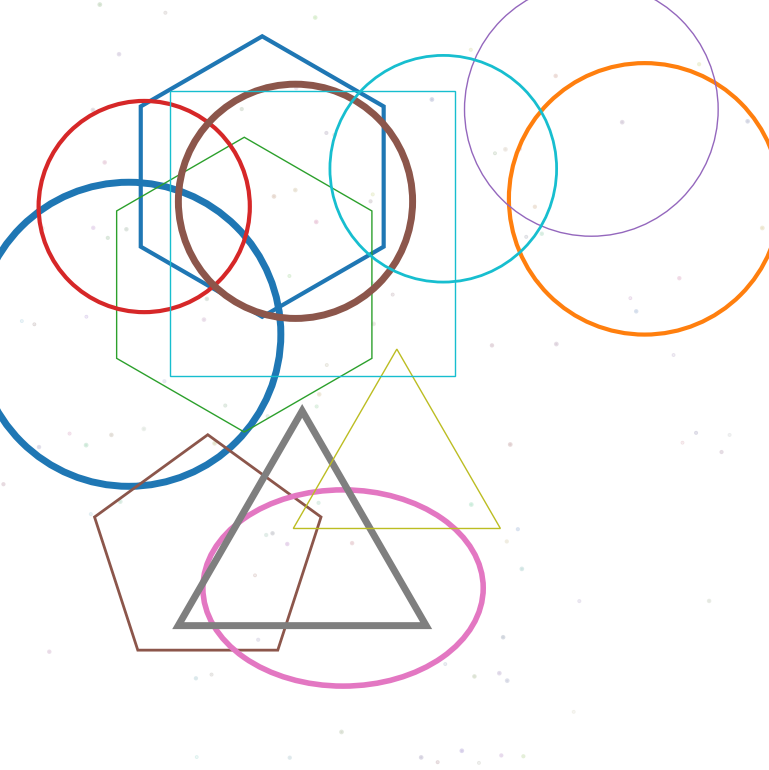[{"shape": "circle", "thickness": 2.5, "radius": 0.99, "center": [0.167, 0.566]}, {"shape": "hexagon", "thickness": 1.5, "radius": 0.91, "center": [0.341, 0.771]}, {"shape": "circle", "thickness": 1.5, "radius": 0.88, "center": [0.837, 0.742]}, {"shape": "hexagon", "thickness": 0.5, "radius": 0.96, "center": [0.317, 0.63]}, {"shape": "circle", "thickness": 1.5, "radius": 0.69, "center": [0.187, 0.732]}, {"shape": "circle", "thickness": 0.5, "radius": 0.82, "center": [0.768, 0.858]}, {"shape": "pentagon", "thickness": 1, "radius": 0.77, "center": [0.27, 0.281]}, {"shape": "circle", "thickness": 2.5, "radius": 0.76, "center": [0.384, 0.739]}, {"shape": "oval", "thickness": 2, "radius": 0.91, "center": [0.446, 0.236]}, {"shape": "triangle", "thickness": 2.5, "radius": 0.93, "center": [0.392, 0.28]}, {"shape": "triangle", "thickness": 0.5, "radius": 0.78, "center": [0.515, 0.391]}, {"shape": "square", "thickness": 0.5, "radius": 0.93, "center": [0.406, 0.696]}, {"shape": "circle", "thickness": 1, "radius": 0.74, "center": [0.576, 0.781]}]